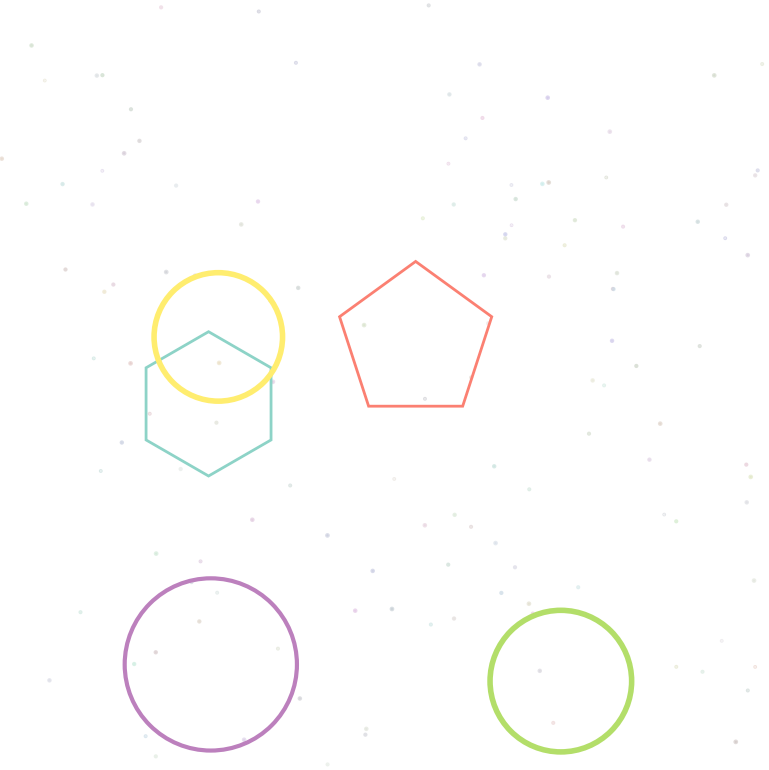[{"shape": "hexagon", "thickness": 1, "radius": 0.47, "center": [0.271, 0.476]}, {"shape": "pentagon", "thickness": 1, "radius": 0.52, "center": [0.54, 0.557]}, {"shape": "circle", "thickness": 2, "radius": 0.46, "center": [0.728, 0.115]}, {"shape": "circle", "thickness": 1.5, "radius": 0.56, "center": [0.274, 0.137]}, {"shape": "circle", "thickness": 2, "radius": 0.42, "center": [0.284, 0.562]}]